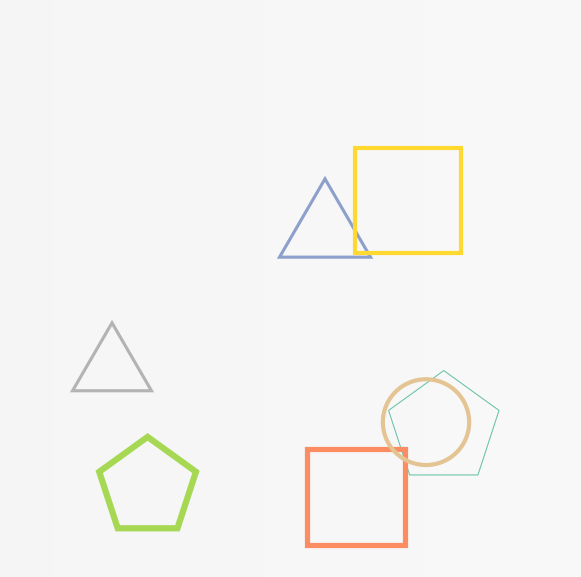[{"shape": "pentagon", "thickness": 0.5, "radius": 0.5, "center": [0.764, 0.258]}, {"shape": "square", "thickness": 2.5, "radius": 0.42, "center": [0.612, 0.139]}, {"shape": "triangle", "thickness": 1.5, "radius": 0.45, "center": [0.559, 0.599]}, {"shape": "pentagon", "thickness": 3, "radius": 0.44, "center": [0.254, 0.155]}, {"shape": "square", "thickness": 2, "radius": 0.46, "center": [0.702, 0.652]}, {"shape": "circle", "thickness": 2, "radius": 0.37, "center": [0.733, 0.268]}, {"shape": "triangle", "thickness": 1.5, "radius": 0.39, "center": [0.193, 0.362]}]